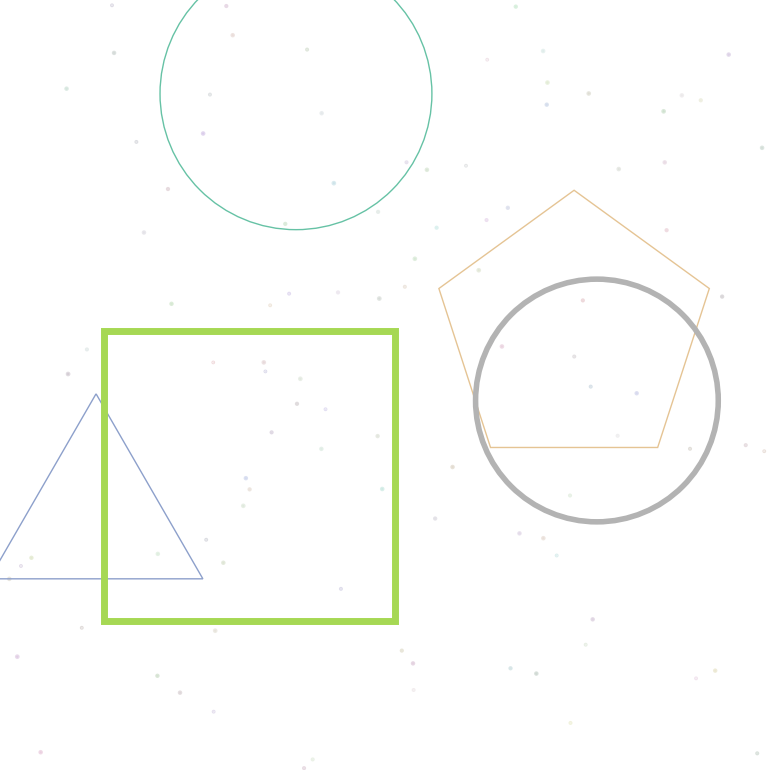[{"shape": "circle", "thickness": 0.5, "radius": 0.88, "center": [0.384, 0.878]}, {"shape": "triangle", "thickness": 0.5, "radius": 0.8, "center": [0.125, 0.328]}, {"shape": "square", "thickness": 2.5, "radius": 0.94, "center": [0.324, 0.382]}, {"shape": "pentagon", "thickness": 0.5, "radius": 0.92, "center": [0.746, 0.568]}, {"shape": "circle", "thickness": 2, "radius": 0.79, "center": [0.775, 0.48]}]